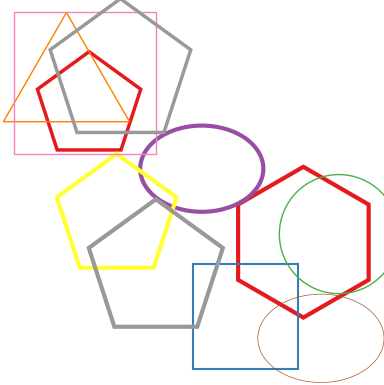[{"shape": "hexagon", "thickness": 3, "radius": 0.98, "center": [0.788, 0.371]}, {"shape": "pentagon", "thickness": 2.5, "radius": 0.71, "center": [0.231, 0.725]}, {"shape": "square", "thickness": 1.5, "radius": 0.68, "center": [0.638, 0.178]}, {"shape": "circle", "thickness": 1, "radius": 0.77, "center": [0.88, 0.392]}, {"shape": "oval", "thickness": 3, "radius": 0.8, "center": [0.524, 0.562]}, {"shape": "triangle", "thickness": 1, "radius": 0.95, "center": [0.173, 0.778]}, {"shape": "pentagon", "thickness": 3, "radius": 0.82, "center": [0.303, 0.437]}, {"shape": "oval", "thickness": 0.5, "radius": 0.82, "center": [0.834, 0.121]}, {"shape": "square", "thickness": 1, "radius": 0.92, "center": [0.221, 0.784]}, {"shape": "pentagon", "thickness": 2.5, "radius": 0.96, "center": [0.313, 0.811]}, {"shape": "pentagon", "thickness": 3, "radius": 0.92, "center": [0.405, 0.299]}]